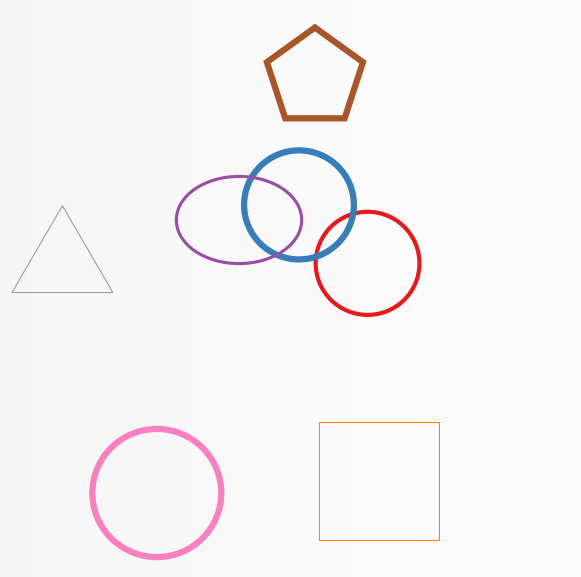[{"shape": "circle", "thickness": 2, "radius": 0.45, "center": [0.632, 0.543]}, {"shape": "circle", "thickness": 3, "radius": 0.47, "center": [0.514, 0.644]}, {"shape": "oval", "thickness": 1.5, "radius": 0.54, "center": [0.411, 0.618]}, {"shape": "square", "thickness": 0.5, "radius": 0.51, "center": [0.652, 0.166]}, {"shape": "pentagon", "thickness": 3, "radius": 0.43, "center": [0.542, 0.865]}, {"shape": "circle", "thickness": 3, "radius": 0.55, "center": [0.27, 0.145]}, {"shape": "triangle", "thickness": 0.5, "radius": 0.5, "center": [0.107, 0.543]}]